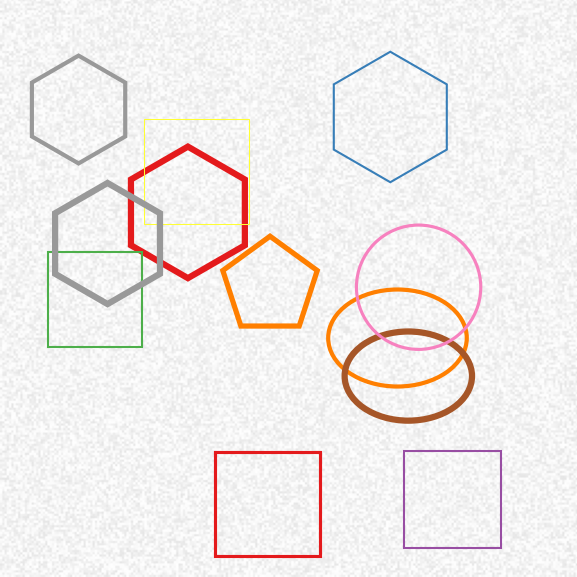[{"shape": "square", "thickness": 1.5, "radius": 0.45, "center": [0.463, 0.127]}, {"shape": "hexagon", "thickness": 3, "radius": 0.57, "center": [0.325, 0.631]}, {"shape": "hexagon", "thickness": 1, "radius": 0.56, "center": [0.676, 0.797]}, {"shape": "square", "thickness": 1, "radius": 0.41, "center": [0.165, 0.48]}, {"shape": "square", "thickness": 1, "radius": 0.42, "center": [0.784, 0.134]}, {"shape": "oval", "thickness": 2, "radius": 0.6, "center": [0.688, 0.414]}, {"shape": "pentagon", "thickness": 2.5, "radius": 0.43, "center": [0.468, 0.504]}, {"shape": "square", "thickness": 0.5, "radius": 0.45, "center": [0.34, 0.702]}, {"shape": "oval", "thickness": 3, "radius": 0.55, "center": [0.707, 0.348]}, {"shape": "circle", "thickness": 1.5, "radius": 0.54, "center": [0.725, 0.502]}, {"shape": "hexagon", "thickness": 3, "radius": 0.52, "center": [0.186, 0.577]}, {"shape": "hexagon", "thickness": 2, "radius": 0.47, "center": [0.136, 0.809]}]